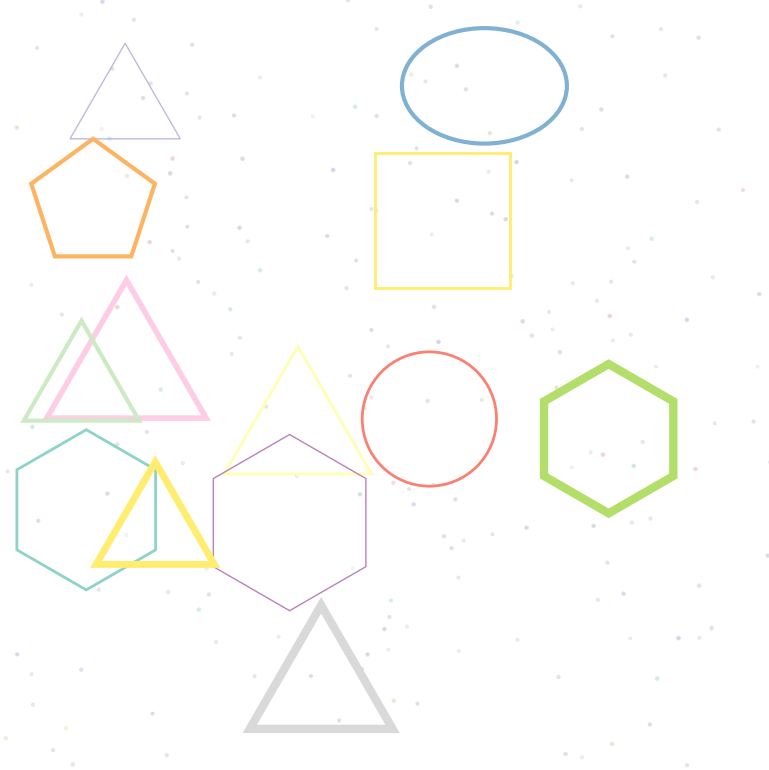[{"shape": "hexagon", "thickness": 1, "radius": 0.52, "center": [0.112, 0.338]}, {"shape": "triangle", "thickness": 1, "radius": 0.55, "center": [0.387, 0.44]}, {"shape": "triangle", "thickness": 0.5, "radius": 0.41, "center": [0.163, 0.861]}, {"shape": "circle", "thickness": 1, "radius": 0.44, "center": [0.558, 0.456]}, {"shape": "oval", "thickness": 1.5, "radius": 0.54, "center": [0.629, 0.888]}, {"shape": "pentagon", "thickness": 1.5, "radius": 0.42, "center": [0.121, 0.735]}, {"shape": "hexagon", "thickness": 3, "radius": 0.48, "center": [0.79, 0.43]}, {"shape": "triangle", "thickness": 2, "radius": 0.6, "center": [0.164, 0.517]}, {"shape": "triangle", "thickness": 3, "radius": 0.54, "center": [0.417, 0.107]}, {"shape": "hexagon", "thickness": 0.5, "radius": 0.57, "center": [0.376, 0.321]}, {"shape": "triangle", "thickness": 1.5, "radius": 0.43, "center": [0.106, 0.497]}, {"shape": "triangle", "thickness": 2.5, "radius": 0.44, "center": [0.202, 0.311]}, {"shape": "square", "thickness": 1, "radius": 0.44, "center": [0.575, 0.714]}]